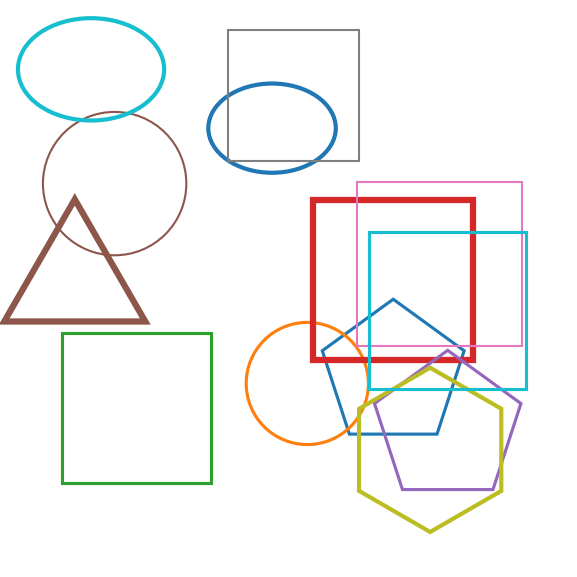[{"shape": "oval", "thickness": 2, "radius": 0.55, "center": [0.471, 0.777]}, {"shape": "pentagon", "thickness": 1.5, "radius": 0.65, "center": [0.681, 0.352]}, {"shape": "circle", "thickness": 1.5, "radius": 0.53, "center": [0.532, 0.335]}, {"shape": "square", "thickness": 1.5, "radius": 0.65, "center": [0.237, 0.293]}, {"shape": "square", "thickness": 3, "radius": 0.69, "center": [0.68, 0.514]}, {"shape": "pentagon", "thickness": 1.5, "radius": 0.67, "center": [0.775, 0.259]}, {"shape": "circle", "thickness": 1, "radius": 0.62, "center": [0.198, 0.681]}, {"shape": "triangle", "thickness": 3, "radius": 0.71, "center": [0.129, 0.513]}, {"shape": "square", "thickness": 1, "radius": 0.71, "center": [0.761, 0.542]}, {"shape": "square", "thickness": 1, "radius": 0.57, "center": [0.509, 0.834]}, {"shape": "hexagon", "thickness": 2, "radius": 0.71, "center": [0.745, 0.22]}, {"shape": "square", "thickness": 1.5, "radius": 0.68, "center": [0.775, 0.462]}, {"shape": "oval", "thickness": 2, "radius": 0.63, "center": [0.158, 0.879]}]